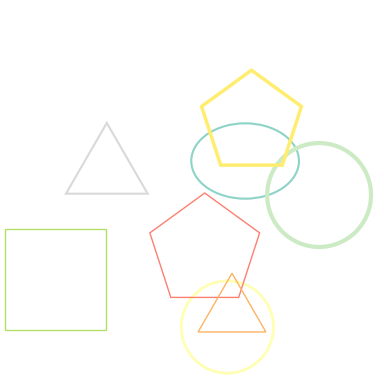[{"shape": "oval", "thickness": 1.5, "radius": 0.7, "center": [0.637, 0.582]}, {"shape": "circle", "thickness": 2, "radius": 0.6, "center": [0.591, 0.151]}, {"shape": "pentagon", "thickness": 1, "radius": 0.75, "center": [0.532, 0.349]}, {"shape": "triangle", "thickness": 1, "radius": 0.51, "center": [0.603, 0.189]}, {"shape": "square", "thickness": 1, "radius": 0.65, "center": [0.144, 0.275]}, {"shape": "triangle", "thickness": 1.5, "radius": 0.61, "center": [0.277, 0.558]}, {"shape": "circle", "thickness": 3, "radius": 0.67, "center": [0.829, 0.493]}, {"shape": "pentagon", "thickness": 2.5, "radius": 0.68, "center": [0.653, 0.681]}]